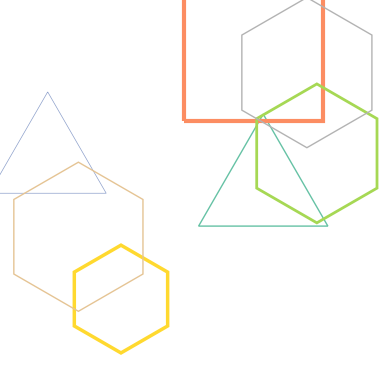[{"shape": "triangle", "thickness": 1, "radius": 0.97, "center": [0.684, 0.51]}, {"shape": "square", "thickness": 3, "radius": 0.9, "center": [0.658, 0.868]}, {"shape": "triangle", "thickness": 0.5, "radius": 0.88, "center": [0.124, 0.586]}, {"shape": "hexagon", "thickness": 2, "radius": 0.9, "center": [0.823, 0.602]}, {"shape": "hexagon", "thickness": 2.5, "radius": 0.7, "center": [0.314, 0.223]}, {"shape": "hexagon", "thickness": 1, "radius": 0.97, "center": [0.204, 0.385]}, {"shape": "hexagon", "thickness": 1, "radius": 0.98, "center": [0.797, 0.811]}]